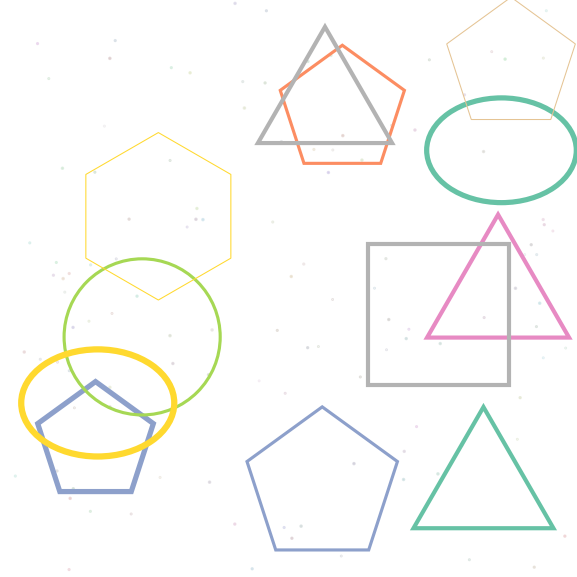[{"shape": "triangle", "thickness": 2, "radius": 0.7, "center": [0.837, 0.154]}, {"shape": "oval", "thickness": 2.5, "radius": 0.65, "center": [0.868, 0.739]}, {"shape": "pentagon", "thickness": 1.5, "radius": 0.57, "center": [0.593, 0.808]}, {"shape": "pentagon", "thickness": 1.5, "radius": 0.68, "center": [0.558, 0.158]}, {"shape": "pentagon", "thickness": 2.5, "radius": 0.53, "center": [0.165, 0.233]}, {"shape": "triangle", "thickness": 2, "radius": 0.71, "center": [0.862, 0.486]}, {"shape": "circle", "thickness": 1.5, "radius": 0.68, "center": [0.246, 0.416]}, {"shape": "hexagon", "thickness": 0.5, "radius": 0.72, "center": [0.274, 0.625]}, {"shape": "oval", "thickness": 3, "radius": 0.66, "center": [0.169, 0.301]}, {"shape": "pentagon", "thickness": 0.5, "radius": 0.59, "center": [0.885, 0.887]}, {"shape": "triangle", "thickness": 2, "radius": 0.67, "center": [0.563, 0.818]}, {"shape": "square", "thickness": 2, "radius": 0.61, "center": [0.759, 0.454]}]